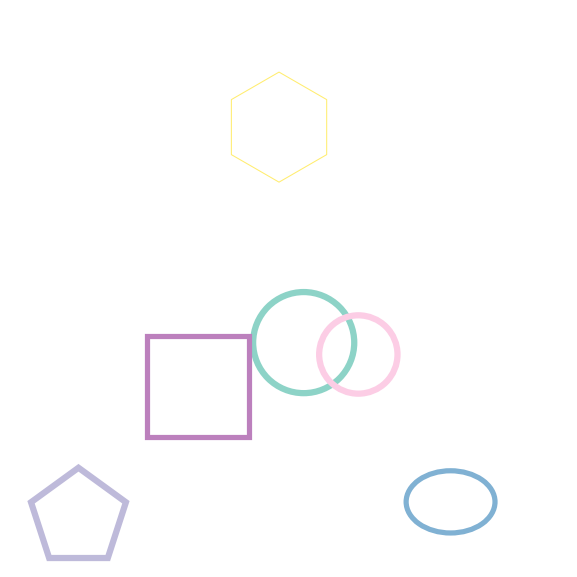[{"shape": "circle", "thickness": 3, "radius": 0.44, "center": [0.526, 0.406]}, {"shape": "pentagon", "thickness": 3, "radius": 0.43, "center": [0.136, 0.103]}, {"shape": "oval", "thickness": 2.5, "radius": 0.38, "center": [0.78, 0.13]}, {"shape": "circle", "thickness": 3, "radius": 0.34, "center": [0.62, 0.385]}, {"shape": "square", "thickness": 2.5, "radius": 0.44, "center": [0.343, 0.33]}, {"shape": "hexagon", "thickness": 0.5, "radius": 0.48, "center": [0.483, 0.779]}]